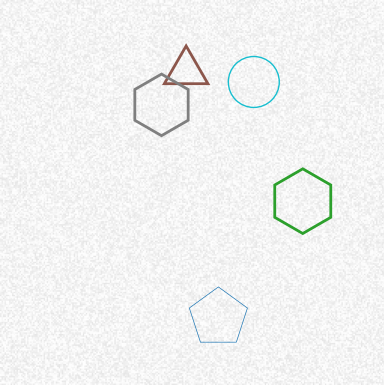[{"shape": "pentagon", "thickness": 0.5, "radius": 0.4, "center": [0.567, 0.175]}, {"shape": "hexagon", "thickness": 2, "radius": 0.42, "center": [0.786, 0.477]}, {"shape": "triangle", "thickness": 2, "radius": 0.33, "center": [0.483, 0.815]}, {"shape": "hexagon", "thickness": 2, "radius": 0.4, "center": [0.419, 0.728]}, {"shape": "circle", "thickness": 1, "radius": 0.33, "center": [0.659, 0.787]}]